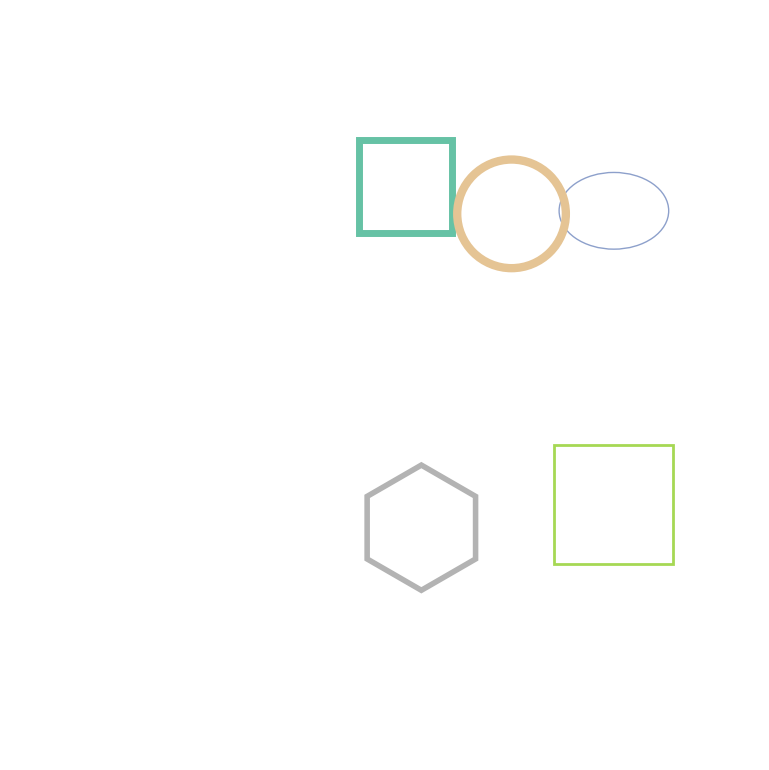[{"shape": "square", "thickness": 2.5, "radius": 0.3, "center": [0.527, 0.758]}, {"shape": "oval", "thickness": 0.5, "radius": 0.36, "center": [0.797, 0.726]}, {"shape": "square", "thickness": 1, "radius": 0.39, "center": [0.797, 0.344]}, {"shape": "circle", "thickness": 3, "radius": 0.35, "center": [0.664, 0.722]}, {"shape": "hexagon", "thickness": 2, "radius": 0.41, "center": [0.547, 0.315]}]